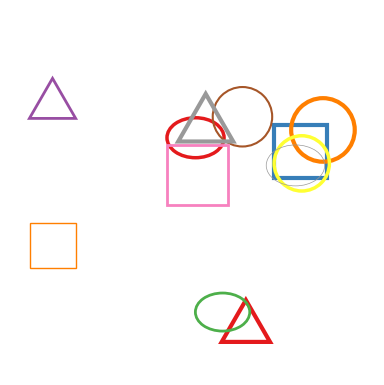[{"shape": "oval", "thickness": 2.5, "radius": 0.37, "center": [0.508, 0.642]}, {"shape": "triangle", "thickness": 3, "radius": 0.36, "center": [0.639, 0.148]}, {"shape": "square", "thickness": 3, "radius": 0.35, "center": [0.781, 0.606]}, {"shape": "oval", "thickness": 2, "radius": 0.35, "center": [0.578, 0.189]}, {"shape": "triangle", "thickness": 2, "radius": 0.35, "center": [0.136, 0.727]}, {"shape": "circle", "thickness": 3, "radius": 0.41, "center": [0.839, 0.662]}, {"shape": "square", "thickness": 1, "radius": 0.3, "center": [0.138, 0.362]}, {"shape": "circle", "thickness": 2.5, "radius": 0.36, "center": [0.784, 0.576]}, {"shape": "circle", "thickness": 1.5, "radius": 0.39, "center": [0.63, 0.697]}, {"shape": "square", "thickness": 2, "radius": 0.39, "center": [0.514, 0.545]}, {"shape": "triangle", "thickness": 3, "radius": 0.41, "center": [0.534, 0.674]}, {"shape": "oval", "thickness": 0.5, "radius": 0.38, "center": [0.767, 0.57]}]